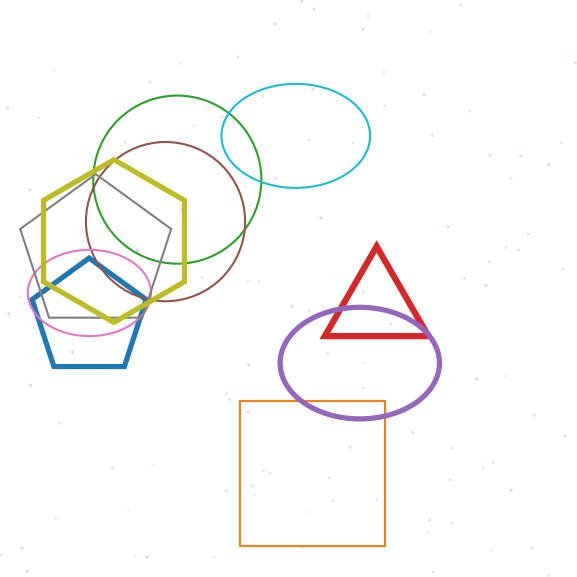[{"shape": "pentagon", "thickness": 2.5, "radius": 0.52, "center": [0.154, 0.448]}, {"shape": "square", "thickness": 1, "radius": 0.63, "center": [0.541, 0.18]}, {"shape": "circle", "thickness": 1, "radius": 0.73, "center": [0.307, 0.688]}, {"shape": "triangle", "thickness": 3, "radius": 0.52, "center": [0.652, 0.469]}, {"shape": "oval", "thickness": 2.5, "radius": 0.69, "center": [0.623, 0.37]}, {"shape": "circle", "thickness": 1, "radius": 0.69, "center": [0.287, 0.615]}, {"shape": "oval", "thickness": 1, "radius": 0.53, "center": [0.155, 0.492]}, {"shape": "pentagon", "thickness": 1, "radius": 0.69, "center": [0.166, 0.56]}, {"shape": "hexagon", "thickness": 2.5, "radius": 0.7, "center": [0.197, 0.582]}, {"shape": "oval", "thickness": 1, "radius": 0.64, "center": [0.512, 0.764]}]